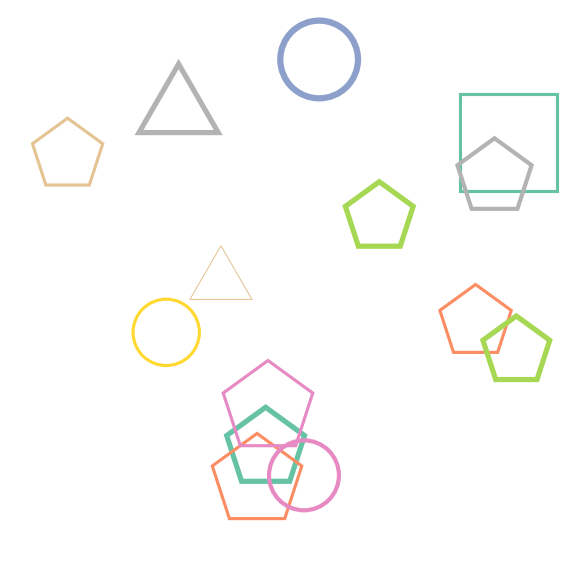[{"shape": "pentagon", "thickness": 2.5, "radius": 0.35, "center": [0.46, 0.223]}, {"shape": "square", "thickness": 1.5, "radius": 0.42, "center": [0.881, 0.752]}, {"shape": "pentagon", "thickness": 1.5, "radius": 0.41, "center": [0.445, 0.167]}, {"shape": "pentagon", "thickness": 1.5, "radius": 0.32, "center": [0.824, 0.442]}, {"shape": "circle", "thickness": 3, "radius": 0.34, "center": [0.553, 0.896]}, {"shape": "circle", "thickness": 2, "radius": 0.3, "center": [0.526, 0.176]}, {"shape": "pentagon", "thickness": 1.5, "radius": 0.41, "center": [0.464, 0.293]}, {"shape": "pentagon", "thickness": 2.5, "radius": 0.31, "center": [0.657, 0.623]}, {"shape": "pentagon", "thickness": 2.5, "radius": 0.3, "center": [0.894, 0.391]}, {"shape": "circle", "thickness": 1.5, "radius": 0.29, "center": [0.288, 0.424]}, {"shape": "triangle", "thickness": 0.5, "radius": 0.31, "center": [0.383, 0.512]}, {"shape": "pentagon", "thickness": 1.5, "radius": 0.32, "center": [0.117, 0.731]}, {"shape": "triangle", "thickness": 2.5, "radius": 0.4, "center": [0.309, 0.809]}, {"shape": "pentagon", "thickness": 2, "radius": 0.34, "center": [0.856, 0.692]}]